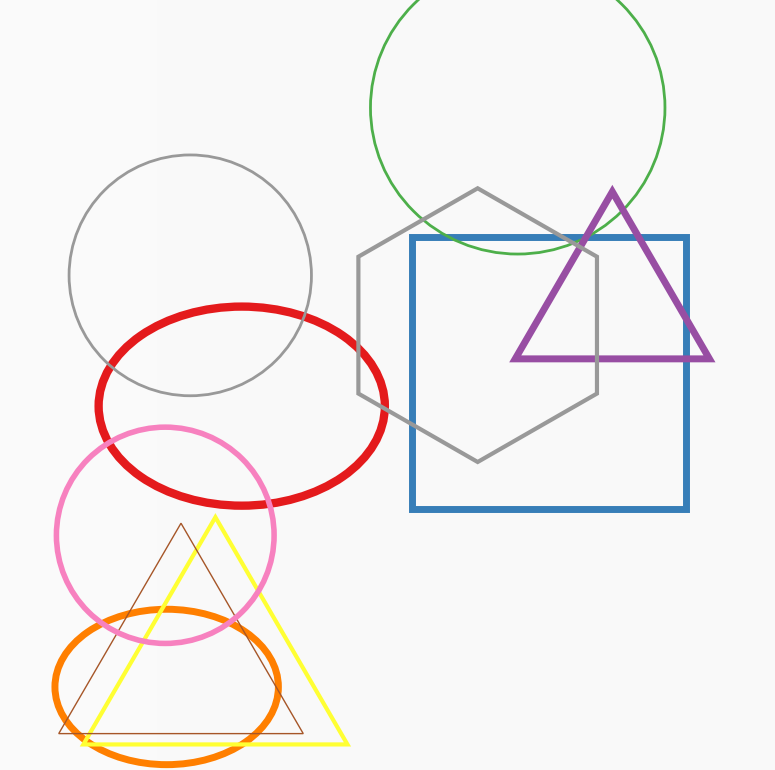[{"shape": "oval", "thickness": 3, "radius": 0.92, "center": [0.312, 0.473]}, {"shape": "square", "thickness": 2.5, "radius": 0.88, "center": [0.708, 0.515]}, {"shape": "circle", "thickness": 1, "radius": 0.95, "center": [0.668, 0.86]}, {"shape": "triangle", "thickness": 2.5, "radius": 0.72, "center": [0.79, 0.606]}, {"shape": "oval", "thickness": 2.5, "radius": 0.72, "center": [0.215, 0.108]}, {"shape": "triangle", "thickness": 1.5, "radius": 0.98, "center": [0.278, 0.132]}, {"shape": "triangle", "thickness": 0.5, "radius": 0.91, "center": [0.234, 0.138]}, {"shape": "circle", "thickness": 2, "radius": 0.7, "center": [0.213, 0.305]}, {"shape": "hexagon", "thickness": 1.5, "radius": 0.89, "center": [0.616, 0.578]}, {"shape": "circle", "thickness": 1, "radius": 0.78, "center": [0.245, 0.642]}]